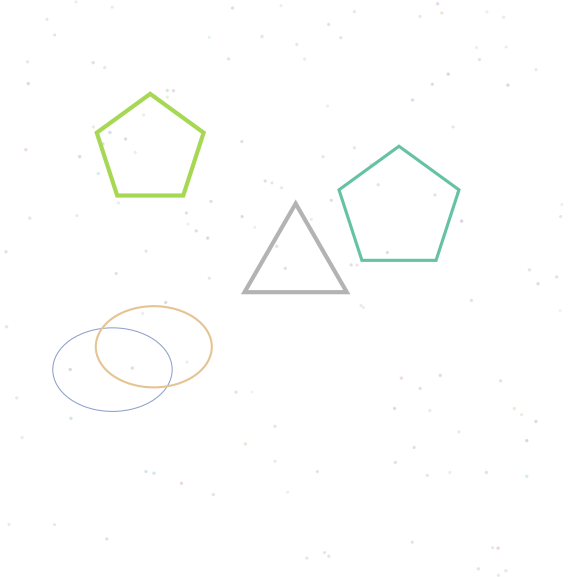[{"shape": "pentagon", "thickness": 1.5, "radius": 0.55, "center": [0.691, 0.637]}, {"shape": "oval", "thickness": 0.5, "radius": 0.52, "center": [0.195, 0.359]}, {"shape": "pentagon", "thickness": 2, "radius": 0.49, "center": [0.26, 0.739]}, {"shape": "oval", "thickness": 1, "radius": 0.5, "center": [0.266, 0.399]}, {"shape": "triangle", "thickness": 2, "radius": 0.51, "center": [0.512, 0.544]}]